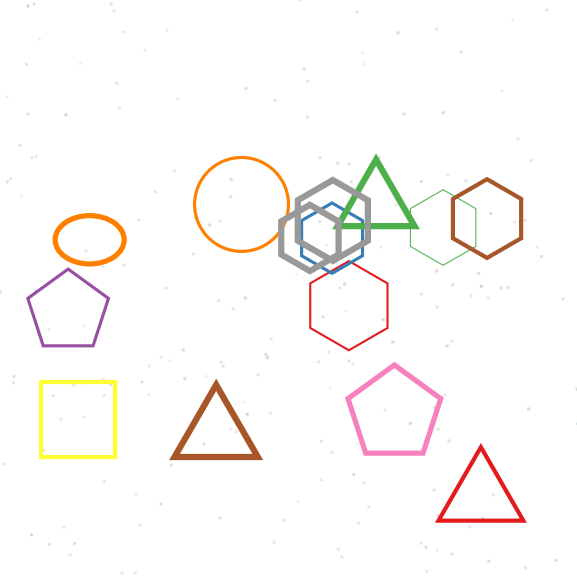[{"shape": "hexagon", "thickness": 1, "radius": 0.39, "center": [0.604, 0.47]}, {"shape": "triangle", "thickness": 2, "radius": 0.42, "center": [0.833, 0.14]}, {"shape": "hexagon", "thickness": 1.5, "radius": 0.3, "center": [0.575, 0.587]}, {"shape": "hexagon", "thickness": 0.5, "radius": 0.33, "center": [0.767, 0.605]}, {"shape": "triangle", "thickness": 3, "radius": 0.38, "center": [0.651, 0.646]}, {"shape": "pentagon", "thickness": 1.5, "radius": 0.37, "center": [0.118, 0.46]}, {"shape": "oval", "thickness": 2.5, "radius": 0.3, "center": [0.155, 0.584]}, {"shape": "circle", "thickness": 1.5, "radius": 0.41, "center": [0.418, 0.645]}, {"shape": "square", "thickness": 2, "radius": 0.32, "center": [0.135, 0.272]}, {"shape": "hexagon", "thickness": 2, "radius": 0.34, "center": [0.843, 0.621]}, {"shape": "triangle", "thickness": 3, "radius": 0.42, "center": [0.374, 0.249]}, {"shape": "pentagon", "thickness": 2.5, "radius": 0.42, "center": [0.683, 0.283]}, {"shape": "hexagon", "thickness": 3, "radius": 0.35, "center": [0.576, 0.617]}, {"shape": "hexagon", "thickness": 3, "radius": 0.29, "center": [0.537, 0.587]}]